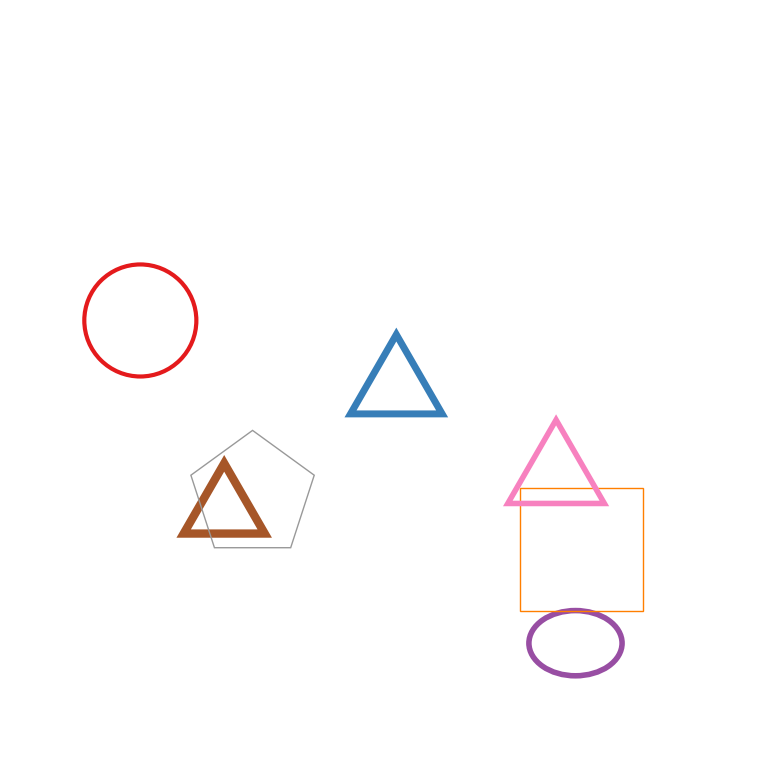[{"shape": "circle", "thickness": 1.5, "radius": 0.36, "center": [0.182, 0.584]}, {"shape": "triangle", "thickness": 2.5, "radius": 0.34, "center": [0.515, 0.497]}, {"shape": "oval", "thickness": 2, "radius": 0.3, "center": [0.747, 0.165]}, {"shape": "square", "thickness": 0.5, "radius": 0.4, "center": [0.755, 0.287]}, {"shape": "triangle", "thickness": 3, "radius": 0.3, "center": [0.291, 0.337]}, {"shape": "triangle", "thickness": 2, "radius": 0.36, "center": [0.722, 0.382]}, {"shape": "pentagon", "thickness": 0.5, "radius": 0.42, "center": [0.328, 0.357]}]